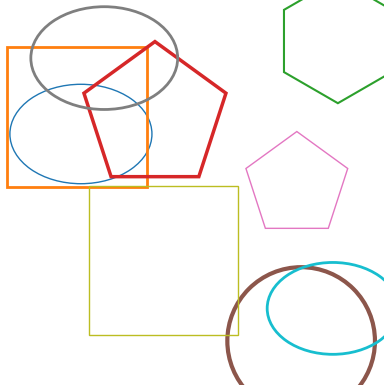[{"shape": "oval", "thickness": 1, "radius": 0.92, "center": [0.21, 0.652]}, {"shape": "square", "thickness": 2, "radius": 0.91, "center": [0.2, 0.696]}, {"shape": "hexagon", "thickness": 1.5, "radius": 0.81, "center": [0.878, 0.894]}, {"shape": "pentagon", "thickness": 2.5, "radius": 0.97, "center": [0.402, 0.698]}, {"shape": "circle", "thickness": 3, "radius": 0.96, "center": [0.782, 0.114]}, {"shape": "pentagon", "thickness": 1, "radius": 0.69, "center": [0.771, 0.519]}, {"shape": "oval", "thickness": 2, "radius": 0.95, "center": [0.271, 0.849]}, {"shape": "square", "thickness": 1, "radius": 0.97, "center": [0.426, 0.323]}, {"shape": "oval", "thickness": 2, "radius": 0.85, "center": [0.864, 0.199]}]